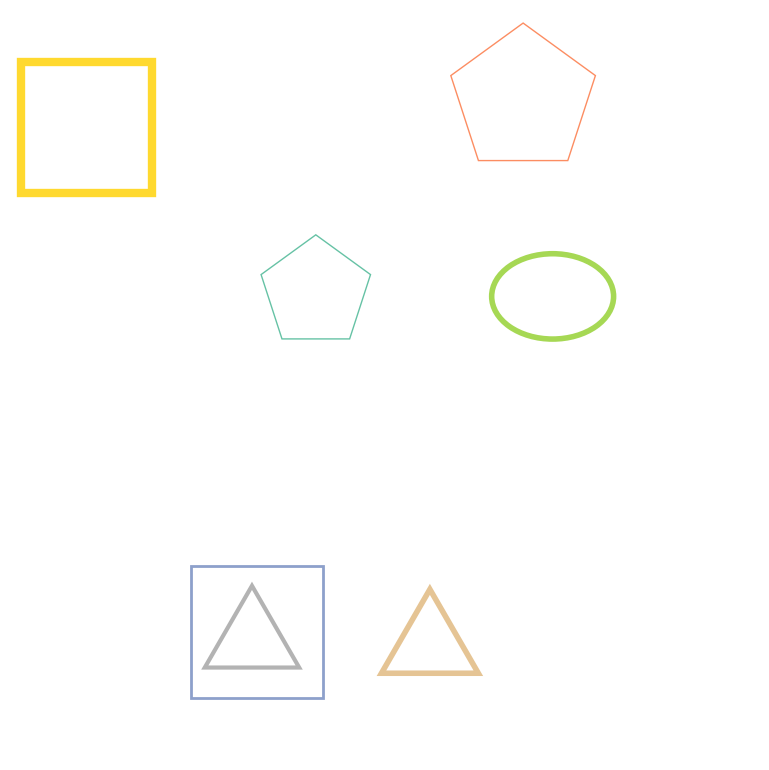[{"shape": "pentagon", "thickness": 0.5, "radius": 0.37, "center": [0.41, 0.62]}, {"shape": "pentagon", "thickness": 0.5, "radius": 0.49, "center": [0.679, 0.871]}, {"shape": "square", "thickness": 1, "radius": 0.43, "center": [0.333, 0.179]}, {"shape": "oval", "thickness": 2, "radius": 0.4, "center": [0.718, 0.615]}, {"shape": "square", "thickness": 3, "radius": 0.42, "center": [0.113, 0.834]}, {"shape": "triangle", "thickness": 2, "radius": 0.36, "center": [0.558, 0.162]}, {"shape": "triangle", "thickness": 1.5, "radius": 0.35, "center": [0.327, 0.168]}]